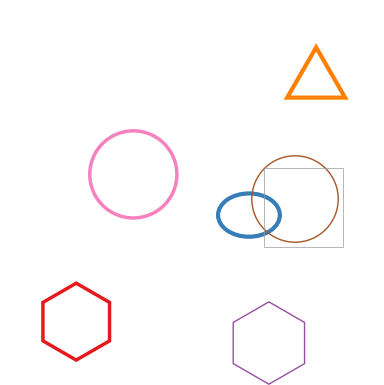[{"shape": "hexagon", "thickness": 2.5, "radius": 0.5, "center": [0.198, 0.165]}, {"shape": "oval", "thickness": 3, "radius": 0.4, "center": [0.647, 0.441]}, {"shape": "hexagon", "thickness": 1, "radius": 0.53, "center": [0.698, 0.109]}, {"shape": "triangle", "thickness": 3, "radius": 0.43, "center": [0.821, 0.79]}, {"shape": "circle", "thickness": 1, "radius": 0.56, "center": [0.766, 0.483]}, {"shape": "circle", "thickness": 2.5, "radius": 0.57, "center": [0.346, 0.547]}, {"shape": "square", "thickness": 0.5, "radius": 0.51, "center": [0.789, 0.46]}]